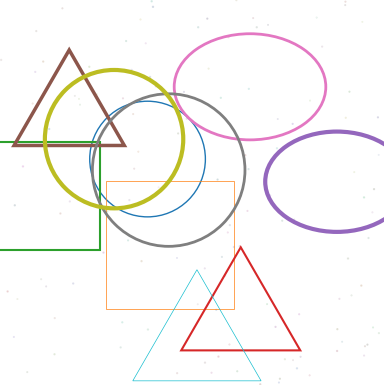[{"shape": "circle", "thickness": 1, "radius": 0.75, "center": [0.383, 0.587]}, {"shape": "square", "thickness": 0.5, "radius": 0.83, "center": [0.442, 0.364]}, {"shape": "square", "thickness": 1.5, "radius": 0.7, "center": [0.12, 0.491]}, {"shape": "triangle", "thickness": 1.5, "radius": 0.89, "center": [0.625, 0.179]}, {"shape": "oval", "thickness": 3, "radius": 0.93, "center": [0.875, 0.528]}, {"shape": "triangle", "thickness": 2.5, "radius": 0.83, "center": [0.18, 0.705]}, {"shape": "oval", "thickness": 2, "radius": 0.98, "center": [0.649, 0.775]}, {"shape": "circle", "thickness": 2, "radius": 0.99, "center": [0.438, 0.558]}, {"shape": "circle", "thickness": 3, "radius": 0.9, "center": [0.296, 0.639]}, {"shape": "triangle", "thickness": 0.5, "radius": 0.96, "center": [0.512, 0.107]}]